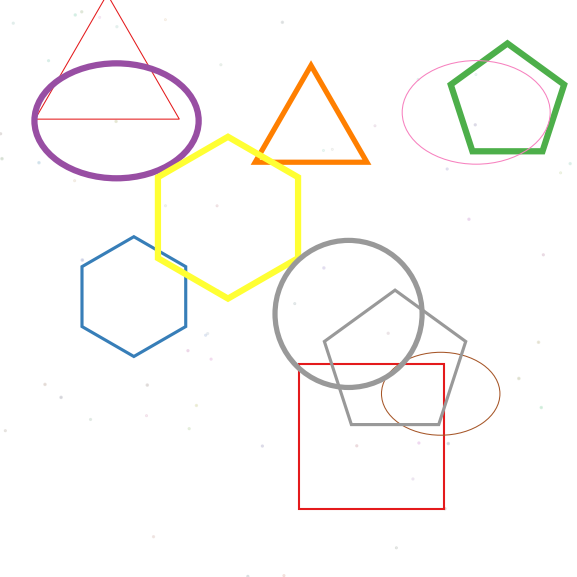[{"shape": "square", "thickness": 1, "radius": 0.63, "center": [0.643, 0.244]}, {"shape": "triangle", "thickness": 0.5, "radius": 0.72, "center": [0.186, 0.865]}, {"shape": "hexagon", "thickness": 1.5, "radius": 0.52, "center": [0.232, 0.486]}, {"shape": "pentagon", "thickness": 3, "radius": 0.52, "center": [0.879, 0.821]}, {"shape": "oval", "thickness": 3, "radius": 0.71, "center": [0.202, 0.79]}, {"shape": "triangle", "thickness": 2.5, "radius": 0.56, "center": [0.539, 0.774]}, {"shape": "hexagon", "thickness": 3, "radius": 0.7, "center": [0.395, 0.622]}, {"shape": "oval", "thickness": 0.5, "radius": 0.51, "center": [0.763, 0.317]}, {"shape": "oval", "thickness": 0.5, "radius": 0.64, "center": [0.825, 0.805]}, {"shape": "pentagon", "thickness": 1.5, "radius": 0.64, "center": [0.684, 0.368]}, {"shape": "circle", "thickness": 2.5, "radius": 0.64, "center": [0.604, 0.456]}]